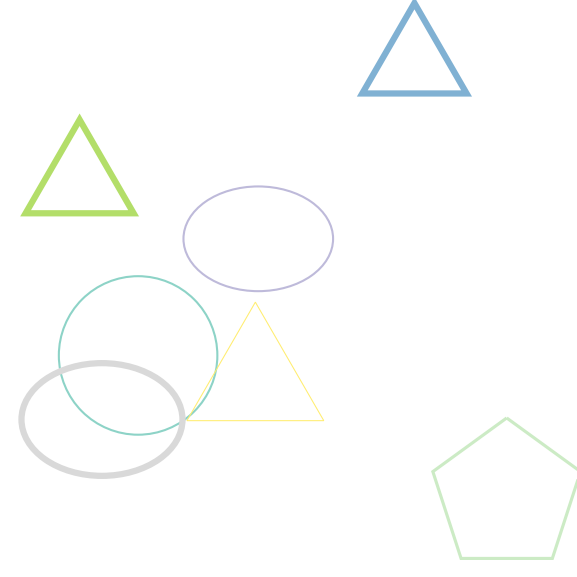[{"shape": "circle", "thickness": 1, "radius": 0.69, "center": [0.239, 0.384]}, {"shape": "oval", "thickness": 1, "radius": 0.65, "center": [0.447, 0.586]}, {"shape": "triangle", "thickness": 3, "radius": 0.52, "center": [0.718, 0.889]}, {"shape": "triangle", "thickness": 3, "radius": 0.54, "center": [0.138, 0.684]}, {"shape": "oval", "thickness": 3, "radius": 0.7, "center": [0.177, 0.273]}, {"shape": "pentagon", "thickness": 1.5, "radius": 0.67, "center": [0.877, 0.141]}, {"shape": "triangle", "thickness": 0.5, "radius": 0.68, "center": [0.442, 0.339]}]